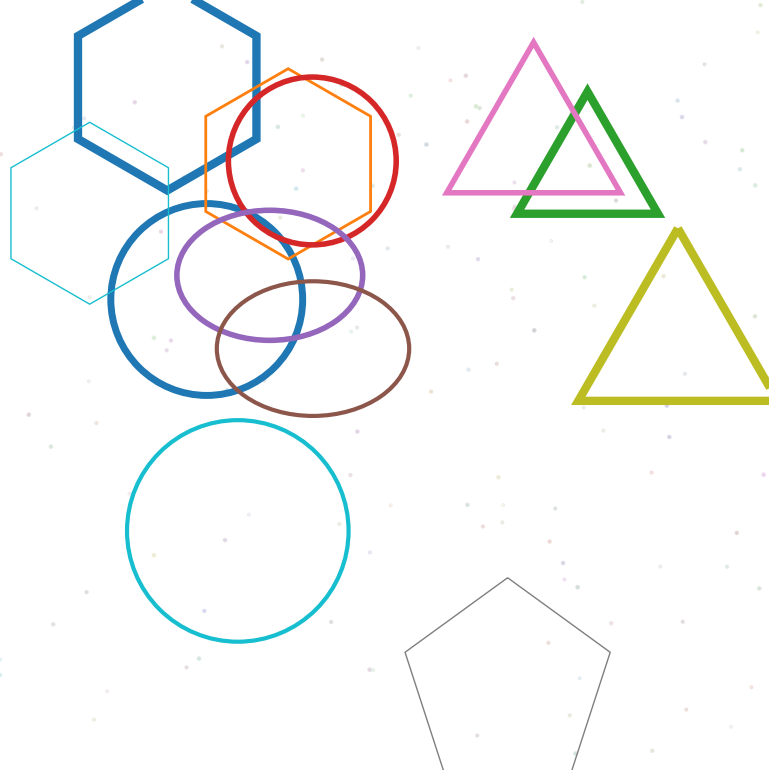[{"shape": "circle", "thickness": 2.5, "radius": 0.62, "center": [0.268, 0.611]}, {"shape": "hexagon", "thickness": 3, "radius": 0.67, "center": [0.217, 0.886]}, {"shape": "hexagon", "thickness": 1, "radius": 0.62, "center": [0.374, 0.787]}, {"shape": "triangle", "thickness": 3, "radius": 0.53, "center": [0.763, 0.775]}, {"shape": "circle", "thickness": 2, "radius": 0.54, "center": [0.406, 0.791]}, {"shape": "oval", "thickness": 2, "radius": 0.6, "center": [0.35, 0.642]}, {"shape": "oval", "thickness": 1.5, "radius": 0.62, "center": [0.406, 0.547]}, {"shape": "triangle", "thickness": 2, "radius": 0.65, "center": [0.693, 0.815]}, {"shape": "pentagon", "thickness": 0.5, "radius": 0.7, "center": [0.659, 0.11]}, {"shape": "triangle", "thickness": 3, "radius": 0.75, "center": [0.88, 0.554]}, {"shape": "circle", "thickness": 1.5, "radius": 0.72, "center": [0.309, 0.31]}, {"shape": "hexagon", "thickness": 0.5, "radius": 0.59, "center": [0.116, 0.723]}]